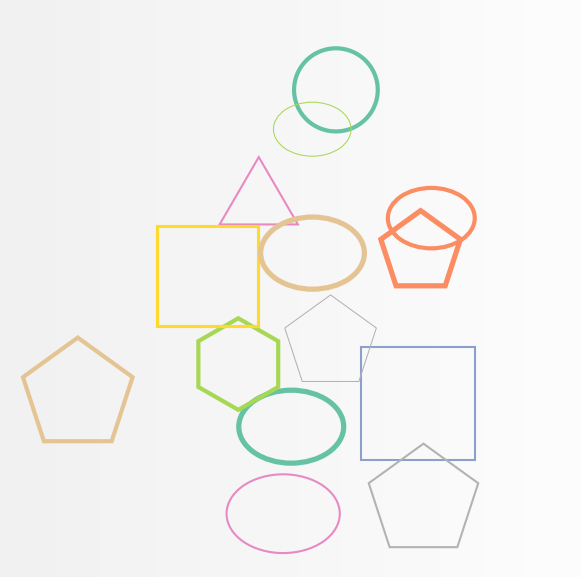[{"shape": "circle", "thickness": 2, "radius": 0.36, "center": [0.578, 0.844]}, {"shape": "oval", "thickness": 2.5, "radius": 0.45, "center": [0.501, 0.26]}, {"shape": "oval", "thickness": 2, "radius": 0.37, "center": [0.742, 0.621]}, {"shape": "pentagon", "thickness": 2.5, "radius": 0.36, "center": [0.724, 0.562]}, {"shape": "square", "thickness": 1, "radius": 0.49, "center": [0.72, 0.301]}, {"shape": "triangle", "thickness": 1, "radius": 0.39, "center": [0.445, 0.649]}, {"shape": "oval", "thickness": 1, "radius": 0.49, "center": [0.487, 0.11]}, {"shape": "hexagon", "thickness": 2, "radius": 0.4, "center": [0.41, 0.369]}, {"shape": "oval", "thickness": 0.5, "radius": 0.33, "center": [0.537, 0.775]}, {"shape": "square", "thickness": 1.5, "radius": 0.43, "center": [0.357, 0.521]}, {"shape": "pentagon", "thickness": 2, "radius": 0.5, "center": [0.134, 0.315]}, {"shape": "oval", "thickness": 2.5, "radius": 0.45, "center": [0.538, 0.561]}, {"shape": "pentagon", "thickness": 0.5, "radius": 0.41, "center": [0.569, 0.406]}, {"shape": "pentagon", "thickness": 1, "radius": 0.5, "center": [0.729, 0.132]}]